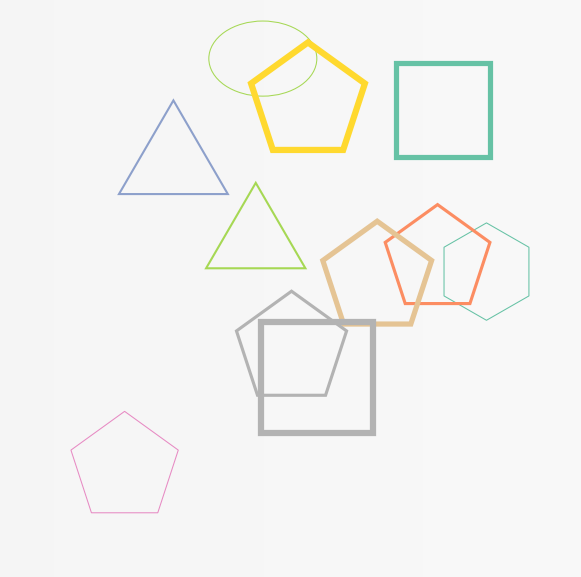[{"shape": "square", "thickness": 2.5, "radius": 0.41, "center": [0.762, 0.809]}, {"shape": "hexagon", "thickness": 0.5, "radius": 0.42, "center": [0.837, 0.529]}, {"shape": "pentagon", "thickness": 1.5, "radius": 0.47, "center": [0.753, 0.55]}, {"shape": "triangle", "thickness": 1, "radius": 0.54, "center": [0.298, 0.717]}, {"shape": "pentagon", "thickness": 0.5, "radius": 0.49, "center": [0.214, 0.19]}, {"shape": "triangle", "thickness": 1, "radius": 0.49, "center": [0.44, 0.584]}, {"shape": "oval", "thickness": 0.5, "radius": 0.46, "center": [0.452, 0.898]}, {"shape": "pentagon", "thickness": 3, "radius": 0.51, "center": [0.53, 0.823]}, {"shape": "pentagon", "thickness": 2.5, "radius": 0.49, "center": [0.649, 0.518]}, {"shape": "pentagon", "thickness": 1.5, "radius": 0.5, "center": [0.502, 0.395]}, {"shape": "square", "thickness": 3, "radius": 0.48, "center": [0.546, 0.346]}]